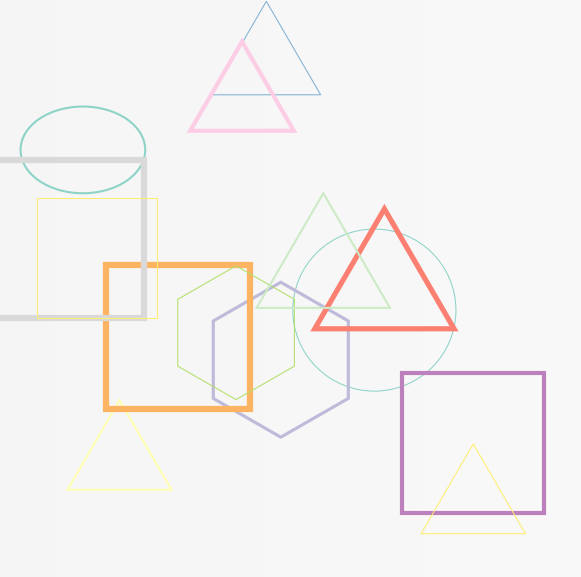[{"shape": "circle", "thickness": 0.5, "radius": 0.7, "center": [0.644, 0.462]}, {"shape": "oval", "thickness": 1, "radius": 0.54, "center": [0.143, 0.74]}, {"shape": "triangle", "thickness": 1, "radius": 0.52, "center": [0.206, 0.203]}, {"shape": "hexagon", "thickness": 1.5, "radius": 0.67, "center": [0.483, 0.376]}, {"shape": "triangle", "thickness": 2.5, "radius": 0.69, "center": [0.661, 0.499]}, {"shape": "triangle", "thickness": 0.5, "radius": 0.54, "center": [0.458, 0.889]}, {"shape": "square", "thickness": 3, "radius": 0.62, "center": [0.307, 0.415]}, {"shape": "hexagon", "thickness": 0.5, "radius": 0.58, "center": [0.406, 0.423]}, {"shape": "triangle", "thickness": 2, "radius": 0.51, "center": [0.416, 0.824]}, {"shape": "square", "thickness": 3, "radius": 0.68, "center": [0.11, 0.585]}, {"shape": "square", "thickness": 2, "radius": 0.61, "center": [0.814, 0.231]}, {"shape": "triangle", "thickness": 1, "radius": 0.66, "center": [0.556, 0.532]}, {"shape": "triangle", "thickness": 0.5, "radius": 0.52, "center": [0.814, 0.127]}, {"shape": "square", "thickness": 0.5, "radius": 0.52, "center": [0.168, 0.552]}]